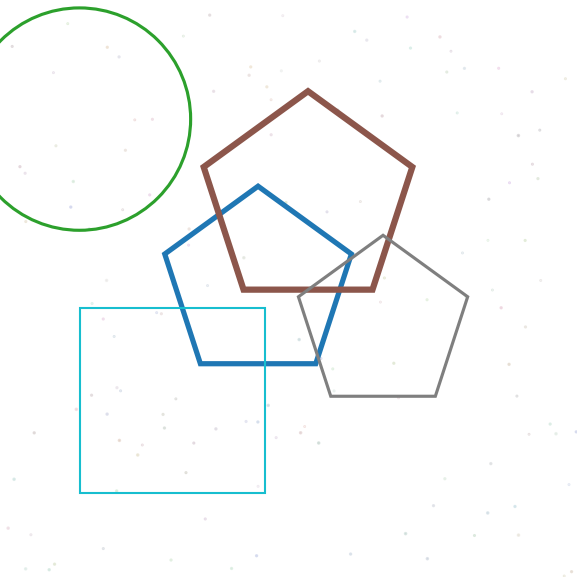[{"shape": "pentagon", "thickness": 2.5, "radius": 0.85, "center": [0.447, 0.507]}, {"shape": "circle", "thickness": 1.5, "radius": 0.96, "center": [0.138, 0.793]}, {"shape": "pentagon", "thickness": 3, "radius": 0.95, "center": [0.533, 0.651]}, {"shape": "pentagon", "thickness": 1.5, "radius": 0.77, "center": [0.663, 0.438]}, {"shape": "square", "thickness": 1, "radius": 0.8, "center": [0.299, 0.305]}]